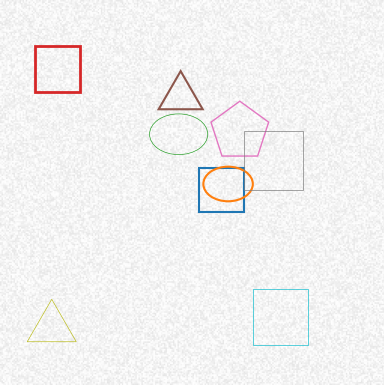[{"shape": "square", "thickness": 1.5, "radius": 0.29, "center": [0.576, 0.507]}, {"shape": "oval", "thickness": 1.5, "radius": 0.32, "center": [0.592, 0.522]}, {"shape": "oval", "thickness": 0.5, "radius": 0.38, "center": [0.464, 0.651]}, {"shape": "square", "thickness": 2, "radius": 0.3, "center": [0.149, 0.821]}, {"shape": "triangle", "thickness": 1.5, "radius": 0.33, "center": [0.469, 0.749]}, {"shape": "pentagon", "thickness": 1, "radius": 0.39, "center": [0.623, 0.658]}, {"shape": "square", "thickness": 0.5, "radius": 0.38, "center": [0.71, 0.583]}, {"shape": "triangle", "thickness": 0.5, "radius": 0.37, "center": [0.134, 0.149]}, {"shape": "square", "thickness": 0.5, "radius": 0.36, "center": [0.729, 0.177]}]